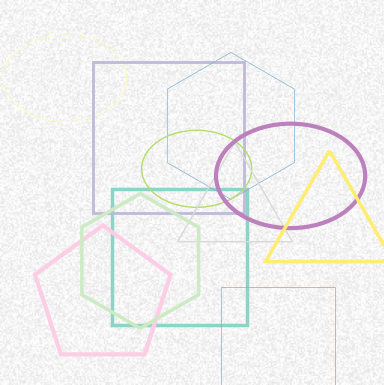[{"shape": "square", "thickness": 2.5, "radius": 0.88, "center": [0.466, 0.332]}, {"shape": "oval", "thickness": 0.5, "radius": 0.8, "center": [0.169, 0.797]}, {"shape": "square", "thickness": 2, "radius": 0.98, "center": [0.437, 0.643]}, {"shape": "square", "thickness": 0.5, "radius": 0.74, "center": [0.723, 0.105]}, {"shape": "hexagon", "thickness": 0.5, "radius": 0.95, "center": [0.6, 0.673]}, {"shape": "oval", "thickness": 1, "radius": 0.71, "center": [0.511, 0.562]}, {"shape": "pentagon", "thickness": 3, "radius": 0.93, "center": [0.267, 0.229]}, {"shape": "triangle", "thickness": 1, "radius": 0.86, "center": [0.61, 0.458]}, {"shape": "oval", "thickness": 3, "radius": 0.97, "center": [0.755, 0.543]}, {"shape": "hexagon", "thickness": 2.5, "radius": 0.88, "center": [0.364, 0.322]}, {"shape": "triangle", "thickness": 2.5, "radius": 0.96, "center": [0.856, 0.417]}]